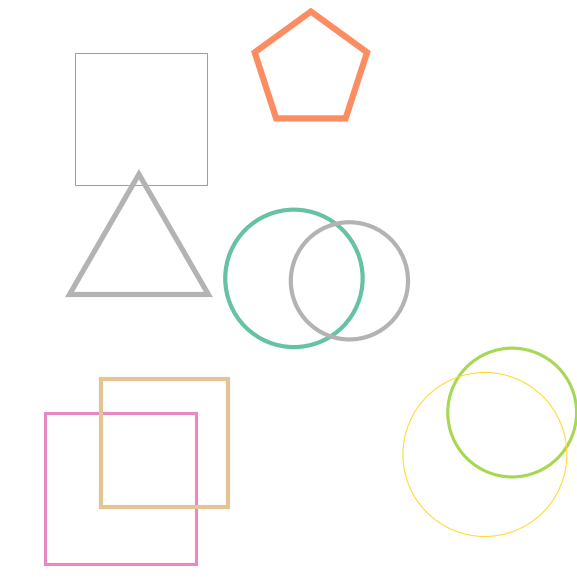[{"shape": "circle", "thickness": 2, "radius": 0.59, "center": [0.509, 0.517]}, {"shape": "pentagon", "thickness": 3, "radius": 0.51, "center": [0.538, 0.877]}, {"shape": "square", "thickness": 0.5, "radius": 0.57, "center": [0.244, 0.793]}, {"shape": "square", "thickness": 1.5, "radius": 0.65, "center": [0.209, 0.154]}, {"shape": "circle", "thickness": 1.5, "radius": 0.56, "center": [0.887, 0.285]}, {"shape": "circle", "thickness": 0.5, "radius": 0.71, "center": [0.84, 0.212]}, {"shape": "square", "thickness": 2, "radius": 0.55, "center": [0.285, 0.232]}, {"shape": "circle", "thickness": 2, "radius": 0.51, "center": [0.605, 0.513]}, {"shape": "triangle", "thickness": 2.5, "radius": 0.69, "center": [0.241, 0.559]}]